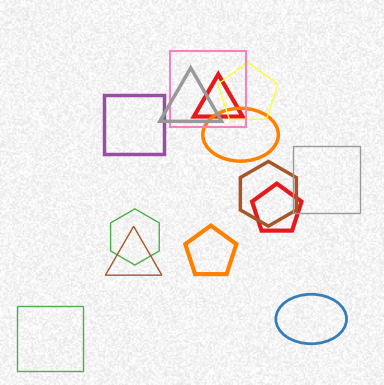[{"shape": "pentagon", "thickness": 3, "radius": 0.34, "center": [0.719, 0.456]}, {"shape": "triangle", "thickness": 3, "radius": 0.37, "center": [0.567, 0.734]}, {"shape": "oval", "thickness": 2, "radius": 0.46, "center": [0.808, 0.171]}, {"shape": "square", "thickness": 1, "radius": 0.43, "center": [0.13, 0.121]}, {"shape": "hexagon", "thickness": 1, "radius": 0.36, "center": [0.35, 0.385]}, {"shape": "square", "thickness": 2.5, "radius": 0.39, "center": [0.347, 0.676]}, {"shape": "pentagon", "thickness": 3, "radius": 0.35, "center": [0.548, 0.344]}, {"shape": "oval", "thickness": 2.5, "radius": 0.49, "center": [0.625, 0.65]}, {"shape": "pentagon", "thickness": 1, "radius": 0.41, "center": [0.644, 0.756]}, {"shape": "triangle", "thickness": 1, "radius": 0.42, "center": [0.347, 0.328]}, {"shape": "hexagon", "thickness": 2.5, "radius": 0.42, "center": [0.697, 0.497]}, {"shape": "square", "thickness": 1.5, "radius": 0.49, "center": [0.541, 0.768]}, {"shape": "square", "thickness": 1, "radius": 0.43, "center": [0.847, 0.533]}, {"shape": "triangle", "thickness": 2.5, "radius": 0.46, "center": [0.495, 0.731]}]